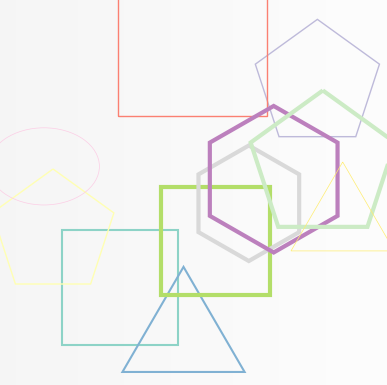[{"shape": "square", "thickness": 1.5, "radius": 0.75, "center": [0.31, 0.253]}, {"shape": "pentagon", "thickness": 1, "radius": 0.83, "center": [0.137, 0.396]}, {"shape": "pentagon", "thickness": 1, "radius": 0.84, "center": [0.819, 0.781]}, {"shape": "square", "thickness": 1, "radius": 0.96, "center": [0.497, 0.89]}, {"shape": "triangle", "thickness": 1.5, "radius": 0.91, "center": [0.474, 0.125]}, {"shape": "square", "thickness": 3, "radius": 0.7, "center": [0.555, 0.374]}, {"shape": "oval", "thickness": 0.5, "radius": 0.72, "center": [0.113, 0.568]}, {"shape": "hexagon", "thickness": 3, "radius": 0.75, "center": [0.642, 0.472]}, {"shape": "hexagon", "thickness": 3, "radius": 0.95, "center": [0.706, 0.534]}, {"shape": "pentagon", "thickness": 3, "radius": 0.98, "center": [0.833, 0.569]}, {"shape": "triangle", "thickness": 0.5, "radius": 0.77, "center": [0.884, 0.425]}]